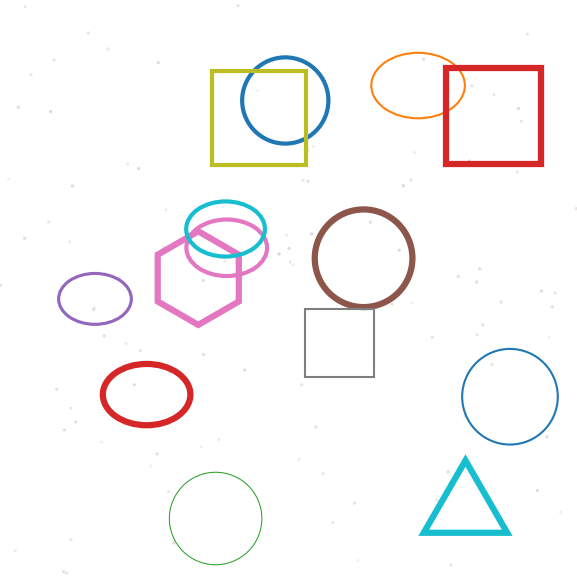[{"shape": "circle", "thickness": 1, "radius": 0.41, "center": [0.883, 0.312]}, {"shape": "circle", "thickness": 2, "radius": 0.37, "center": [0.494, 0.825]}, {"shape": "oval", "thickness": 1, "radius": 0.4, "center": [0.724, 0.851]}, {"shape": "circle", "thickness": 0.5, "radius": 0.4, "center": [0.373, 0.101]}, {"shape": "square", "thickness": 3, "radius": 0.41, "center": [0.854, 0.798]}, {"shape": "oval", "thickness": 3, "radius": 0.38, "center": [0.254, 0.316]}, {"shape": "oval", "thickness": 1.5, "radius": 0.31, "center": [0.164, 0.482]}, {"shape": "circle", "thickness": 3, "radius": 0.42, "center": [0.63, 0.552]}, {"shape": "oval", "thickness": 2, "radius": 0.35, "center": [0.393, 0.57]}, {"shape": "hexagon", "thickness": 3, "radius": 0.41, "center": [0.343, 0.518]}, {"shape": "square", "thickness": 1, "radius": 0.3, "center": [0.588, 0.405]}, {"shape": "square", "thickness": 2, "radius": 0.41, "center": [0.449, 0.795]}, {"shape": "oval", "thickness": 2, "radius": 0.34, "center": [0.391, 0.603]}, {"shape": "triangle", "thickness": 3, "radius": 0.42, "center": [0.806, 0.118]}]